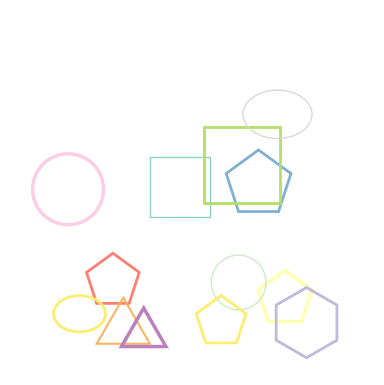[{"shape": "square", "thickness": 1, "radius": 0.39, "center": [0.468, 0.515]}, {"shape": "pentagon", "thickness": 2.5, "radius": 0.37, "center": [0.74, 0.224]}, {"shape": "hexagon", "thickness": 2, "radius": 0.46, "center": [0.796, 0.162]}, {"shape": "pentagon", "thickness": 2, "radius": 0.36, "center": [0.293, 0.27]}, {"shape": "pentagon", "thickness": 2, "radius": 0.44, "center": [0.672, 0.522]}, {"shape": "triangle", "thickness": 1.5, "radius": 0.4, "center": [0.32, 0.147]}, {"shape": "square", "thickness": 2, "radius": 0.49, "center": [0.628, 0.572]}, {"shape": "circle", "thickness": 2.5, "radius": 0.46, "center": [0.177, 0.508]}, {"shape": "oval", "thickness": 1, "radius": 0.45, "center": [0.721, 0.703]}, {"shape": "triangle", "thickness": 2.5, "radius": 0.33, "center": [0.373, 0.133]}, {"shape": "circle", "thickness": 1, "radius": 0.36, "center": [0.62, 0.266]}, {"shape": "pentagon", "thickness": 2, "radius": 0.34, "center": [0.574, 0.164]}, {"shape": "oval", "thickness": 2, "radius": 0.34, "center": [0.206, 0.185]}]